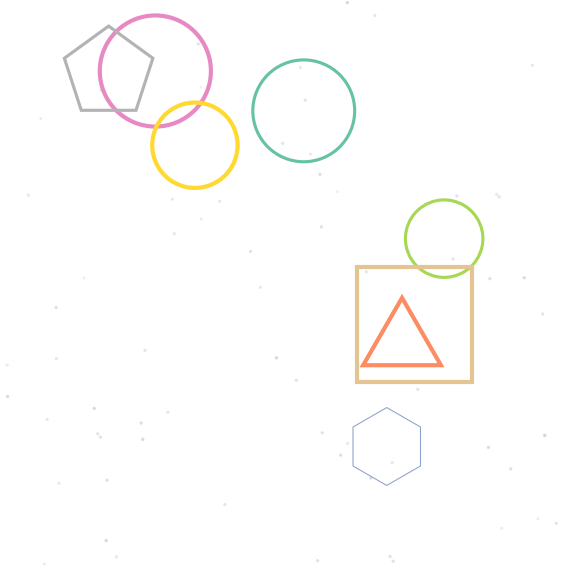[{"shape": "circle", "thickness": 1.5, "radius": 0.44, "center": [0.526, 0.807]}, {"shape": "triangle", "thickness": 2, "radius": 0.39, "center": [0.696, 0.406]}, {"shape": "hexagon", "thickness": 0.5, "radius": 0.34, "center": [0.67, 0.226]}, {"shape": "circle", "thickness": 2, "radius": 0.48, "center": [0.269, 0.876]}, {"shape": "circle", "thickness": 1.5, "radius": 0.34, "center": [0.769, 0.586]}, {"shape": "circle", "thickness": 2, "radius": 0.37, "center": [0.338, 0.748]}, {"shape": "square", "thickness": 2, "radius": 0.5, "center": [0.718, 0.438]}, {"shape": "pentagon", "thickness": 1.5, "radius": 0.4, "center": [0.188, 0.873]}]